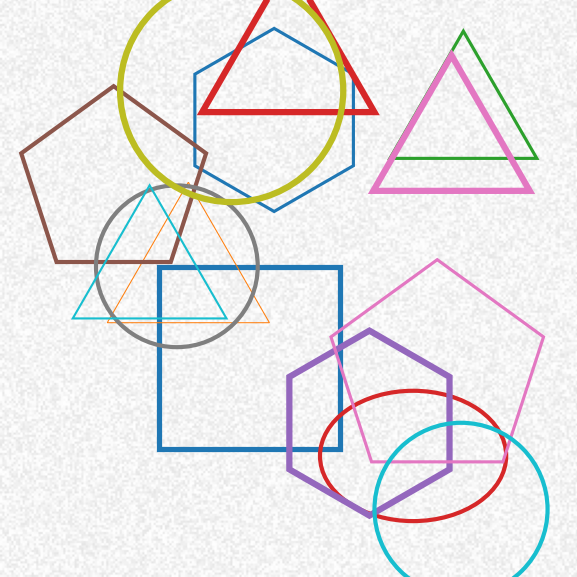[{"shape": "square", "thickness": 2.5, "radius": 0.79, "center": [0.432, 0.379]}, {"shape": "hexagon", "thickness": 1.5, "radius": 0.79, "center": [0.475, 0.791]}, {"shape": "triangle", "thickness": 0.5, "radius": 0.81, "center": [0.326, 0.521]}, {"shape": "triangle", "thickness": 1.5, "radius": 0.73, "center": [0.802, 0.798]}, {"shape": "triangle", "thickness": 3, "radius": 0.86, "center": [0.499, 0.891]}, {"shape": "oval", "thickness": 2, "radius": 0.81, "center": [0.715, 0.21]}, {"shape": "hexagon", "thickness": 3, "radius": 0.8, "center": [0.64, 0.266]}, {"shape": "pentagon", "thickness": 2, "radius": 0.84, "center": [0.197, 0.682]}, {"shape": "pentagon", "thickness": 1.5, "radius": 0.97, "center": [0.757, 0.356]}, {"shape": "triangle", "thickness": 3, "radius": 0.78, "center": [0.782, 0.747]}, {"shape": "circle", "thickness": 2, "radius": 0.7, "center": [0.306, 0.538]}, {"shape": "circle", "thickness": 3, "radius": 0.97, "center": [0.401, 0.842]}, {"shape": "circle", "thickness": 2, "radius": 0.75, "center": [0.798, 0.117]}, {"shape": "triangle", "thickness": 1, "radius": 0.77, "center": [0.259, 0.525]}]